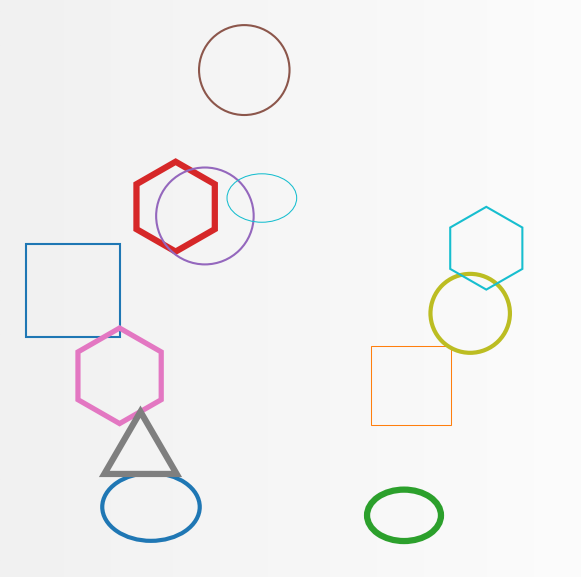[{"shape": "oval", "thickness": 2, "radius": 0.42, "center": [0.26, 0.121]}, {"shape": "square", "thickness": 1, "radius": 0.41, "center": [0.126, 0.496]}, {"shape": "square", "thickness": 0.5, "radius": 0.34, "center": [0.707, 0.331]}, {"shape": "oval", "thickness": 3, "radius": 0.32, "center": [0.695, 0.107]}, {"shape": "hexagon", "thickness": 3, "radius": 0.39, "center": [0.302, 0.641]}, {"shape": "circle", "thickness": 1, "radius": 0.42, "center": [0.353, 0.625]}, {"shape": "circle", "thickness": 1, "radius": 0.39, "center": [0.42, 0.878]}, {"shape": "hexagon", "thickness": 2.5, "radius": 0.41, "center": [0.206, 0.348]}, {"shape": "triangle", "thickness": 3, "radius": 0.36, "center": [0.242, 0.214]}, {"shape": "circle", "thickness": 2, "radius": 0.34, "center": [0.809, 0.457]}, {"shape": "hexagon", "thickness": 1, "radius": 0.36, "center": [0.837, 0.569]}, {"shape": "oval", "thickness": 0.5, "radius": 0.3, "center": [0.45, 0.656]}]